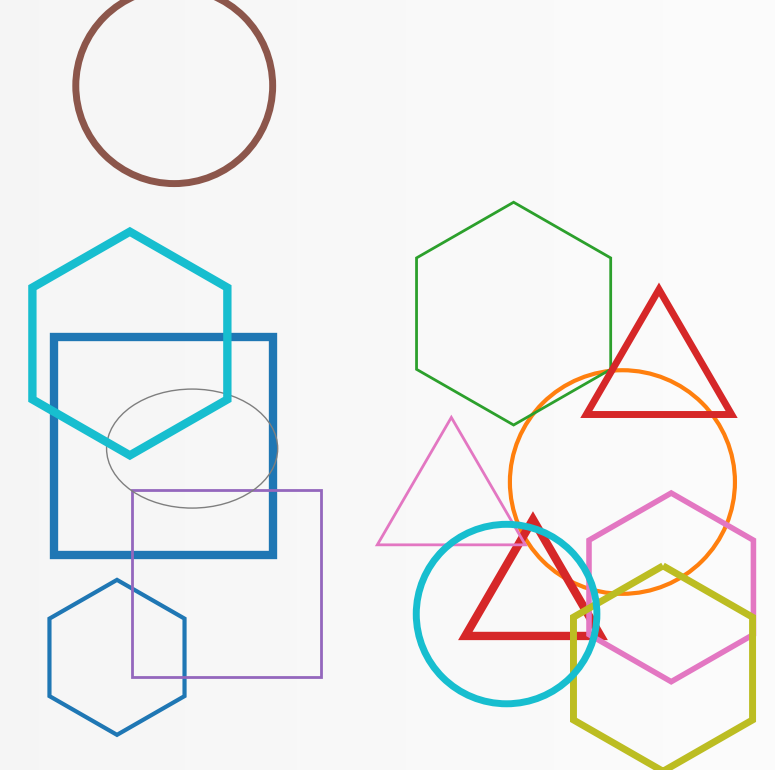[{"shape": "hexagon", "thickness": 1.5, "radius": 0.5, "center": [0.151, 0.146]}, {"shape": "square", "thickness": 3, "radius": 0.71, "center": [0.211, 0.421]}, {"shape": "circle", "thickness": 1.5, "radius": 0.73, "center": [0.803, 0.374]}, {"shape": "hexagon", "thickness": 1, "radius": 0.72, "center": [0.663, 0.593]}, {"shape": "triangle", "thickness": 3, "radius": 0.5, "center": [0.688, 0.224]}, {"shape": "triangle", "thickness": 2.5, "radius": 0.54, "center": [0.85, 0.516]}, {"shape": "square", "thickness": 1, "radius": 0.61, "center": [0.292, 0.242]}, {"shape": "circle", "thickness": 2.5, "radius": 0.64, "center": [0.225, 0.889]}, {"shape": "hexagon", "thickness": 2, "radius": 0.61, "center": [0.866, 0.237]}, {"shape": "triangle", "thickness": 1, "radius": 0.55, "center": [0.582, 0.348]}, {"shape": "oval", "thickness": 0.5, "radius": 0.55, "center": [0.248, 0.417]}, {"shape": "hexagon", "thickness": 2.5, "radius": 0.67, "center": [0.856, 0.132]}, {"shape": "hexagon", "thickness": 3, "radius": 0.73, "center": [0.168, 0.554]}, {"shape": "circle", "thickness": 2.5, "radius": 0.58, "center": [0.654, 0.203]}]